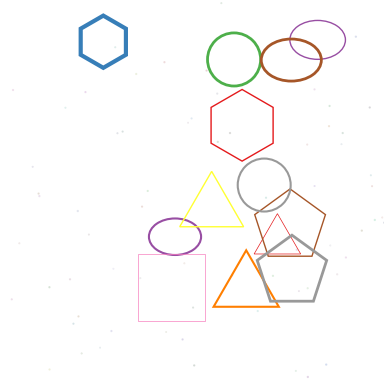[{"shape": "triangle", "thickness": 0.5, "radius": 0.35, "center": [0.721, 0.375]}, {"shape": "hexagon", "thickness": 1, "radius": 0.47, "center": [0.629, 0.675]}, {"shape": "hexagon", "thickness": 3, "radius": 0.34, "center": [0.268, 0.892]}, {"shape": "circle", "thickness": 2, "radius": 0.34, "center": [0.608, 0.846]}, {"shape": "oval", "thickness": 1, "radius": 0.36, "center": [0.825, 0.896]}, {"shape": "oval", "thickness": 1.5, "radius": 0.34, "center": [0.455, 0.385]}, {"shape": "triangle", "thickness": 1.5, "radius": 0.49, "center": [0.64, 0.252]}, {"shape": "triangle", "thickness": 1, "radius": 0.48, "center": [0.55, 0.459]}, {"shape": "oval", "thickness": 2, "radius": 0.39, "center": [0.757, 0.844]}, {"shape": "pentagon", "thickness": 1, "radius": 0.48, "center": [0.753, 0.413]}, {"shape": "square", "thickness": 0.5, "radius": 0.44, "center": [0.446, 0.252]}, {"shape": "circle", "thickness": 1.5, "radius": 0.34, "center": [0.686, 0.519]}, {"shape": "pentagon", "thickness": 2, "radius": 0.47, "center": [0.758, 0.294]}]